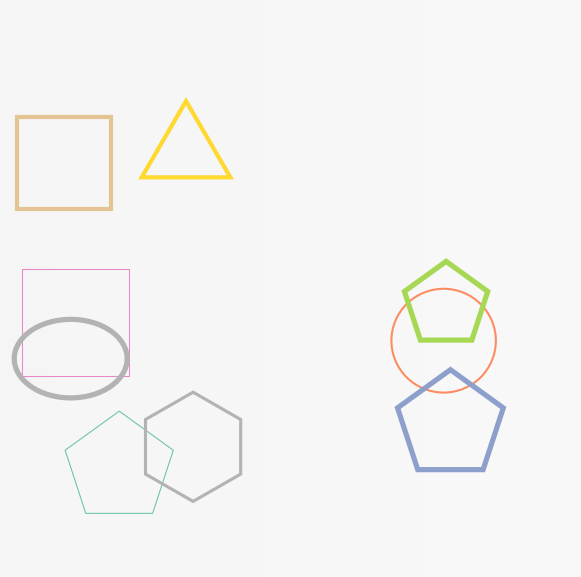[{"shape": "pentagon", "thickness": 0.5, "radius": 0.49, "center": [0.205, 0.189]}, {"shape": "circle", "thickness": 1, "radius": 0.45, "center": [0.763, 0.409]}, {"shape": "pentagon", "thickness": 2.5, "radius": 0.48, "center": [0.775, 0.263]}, {"shape": "square", "thickness": 0.5, "radius": 0.46, "center": [0.129, 0.441]}, {"shape": "pentagon", "thickness": 2.5, "radius": 0.38, "center": [0.767, 0.471]}, {"shape": "triangle", "thickness": 2, "radius": 0.44, "center": [0.32, 0.736]}, {"shape": "square", "thickness": 2, "radius": 0.4, "center": [0.11, 0.717]}, {"shape": "oval", "thickness": 2.5, "radius": 0.49, "center": [0.122, 0.378]}, {"shape": "hexagon", "thickness": 1.5, "radius": 0.47, "center": [0.332, 0.225]}]